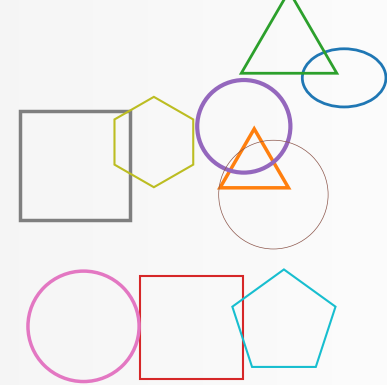[{"shape": "oval", "thickness": 2, "radius": 0.54, "center": [0.888, 0.798]}, {"shape": "triangle", "thickness": 2.5, "radius": 0.51, "center": [0.656, 0.563]}, {"shape": "triangle", "thickness": 2, "radius": 0.71, "center": [0.746, 0.881]}, {"shape": "square", "thickness": 1.5, "radius": 0.67, "center": [0.495, 0.15]}, {"shape": "circle", "thickness": 3, "radius": 0.6, "center": [0.629, 0.672]}, {"shape": "circle", "thickness": 0.5, "radius": 0.71, "center": [0.706, 0.494]}, {"shape": "circle", "thickness": 2.5, "radius": 0.72, "center": [0.216, 0.152]}, {"shape": "square", "thickness": 2.5, "radius": 0.71, "center": [0.193, 0.571]}, {"shape": "hexagon", "thickness": 1.5, "radius": 0.59, "center": [0.397, 0.631]}, {"shape": "pentagon", "thickness": 1.5, "radius": 0.7, "center": [0.733, 0.16]}]